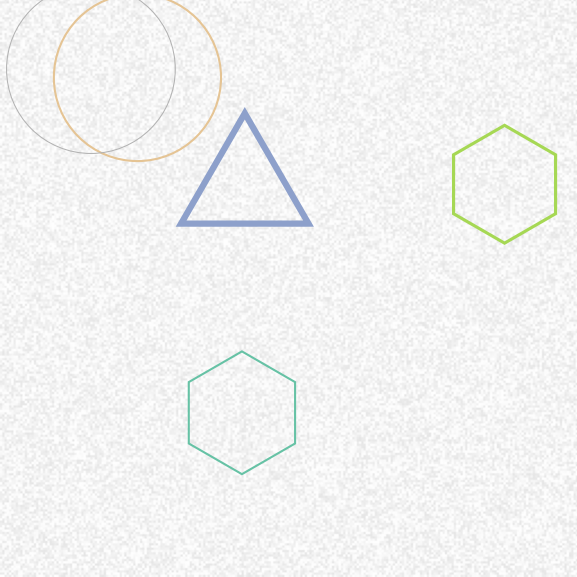[{"shape": "hexagon", "thickness": 1, "radius": 0.53, "center": [0.419, 0.284]}, {"shape": "triangle", "thickness": 3, "radius": 0.64, "center": [0.424, 0.676]}, {"shape": "hexagon", "thickness": 1.5, "radius": 0.51, "center": [0.874, 0.68]}, {"shape": "circle", "thickness": 1, "radius": 0.72, "center": [0.238, 0.865]}, {"shape": "circle", "thickness": 0.5, "radius": 0.73, "center": [0.157, 0.879]}]